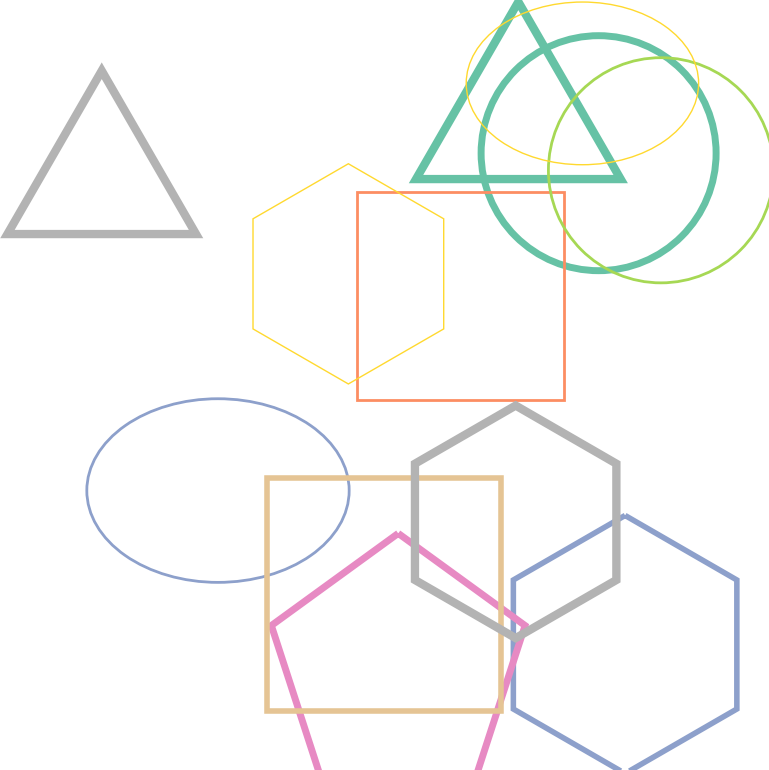[{"shape": "triangle", "thickness": 3, "radius": 0.77, "center": [0.673, 0.844]}, {"shape": "circle", "thickness": 2.5, "radius": 0.76, "center": [0.777, 0.801]}, {"shape": "square", "thickness": 1, "radius": 0.67, "center": [0.598, 0.616]}, {"shape": "oval", "thickness": 1, "radius": 0.85, "center": [0.283, 0.363]}, {"shape": "hexagon", "thickness": 2, "radius": 0.84, "center": [0.812, 0.163]}, {"shape": "pentagon", "thickness": 2.5, "radius": 0.87, "center": [0.517, 0.134]}, {"shape": "circle", "thickness": 1, "radius": 0.73, "center": [0.858, 0.779]}, {"shape": "hexagon", "thickness": 0.5, "radius": 0.71, "center": [0.452, 0.644]}, {"shape": "oval", "thickness": 0.5, "radius": 0.75, "center": [0.756, 0.892]}, {"shape": "square", "thickness": 2, "radius": 0.76, "center": [0.499, 0.228]}, {"shape": "triangle", "thickness": 3, "radius": 0.71, "center": [0.132, 0.767]}, {"shape": "hexagon", "thickness": 3, "radius": 0.76, "center": [0.67, 0.322]}]